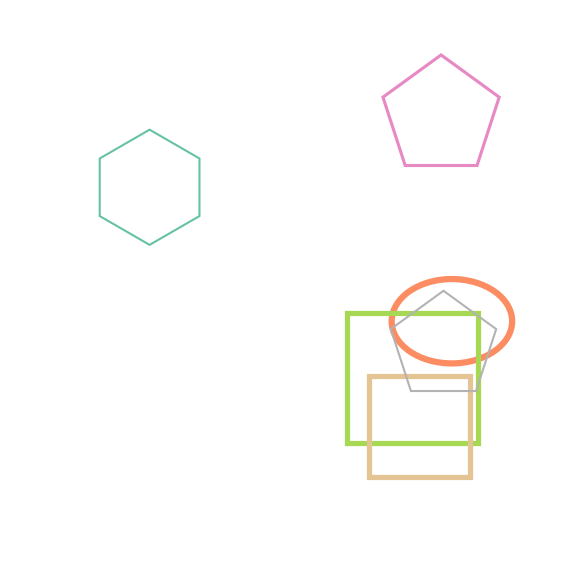[{"shape": "hexagon", "thickness": 1, "radius": 0.5, "center": [0.259, 0.675]}, {"shape": "oval", "thickness": 3, "radius": 0.52, "center": [0.783, 0.443]}, {"shape": "pentagon", "thickness": 1.5, "radius": 0.53, "center": [0.764, 0.798]}, {"shape": "square", "thickness": 2.5, "radius": 0.57, "center": [0.714, 0.345]}, {"shape": "square", "thickness": 2.5, "radius": 0.44, "center": [0.727, 0.261]}, {"shape": "pentagon", "thickness": 1, "radius": 0.48, "center": [0.768, 0.4]}]